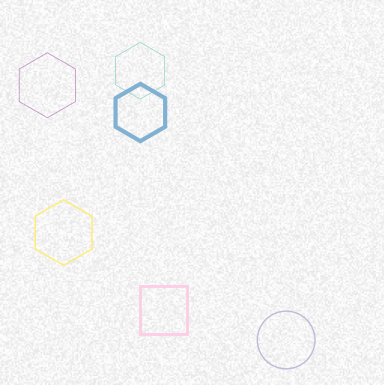[{"shape": "hexagon", "thickness": 0.5, "radius": 0.37, "center": [0.364, 0.816]}, {"shape": "circle", "thickness": 1, "radius": 0.37, "center": [0.743, 0.117]}, {"shape": "hexagon", "thickness": 3, "radius": 0.37, "center": [0.365, 0.708]}, {"shape": "square", "thickness": 2, "radius": 0.31, "center": [0.424, 0.195]}, {"shape": "hexagon", "thickness": 0.5, "radius": 0.42, "center": [0.123, 0.779]}, {"shape": "hexagon", "thickness": 1, "radius": 0.43, "center": [0.165, 0.396]}]